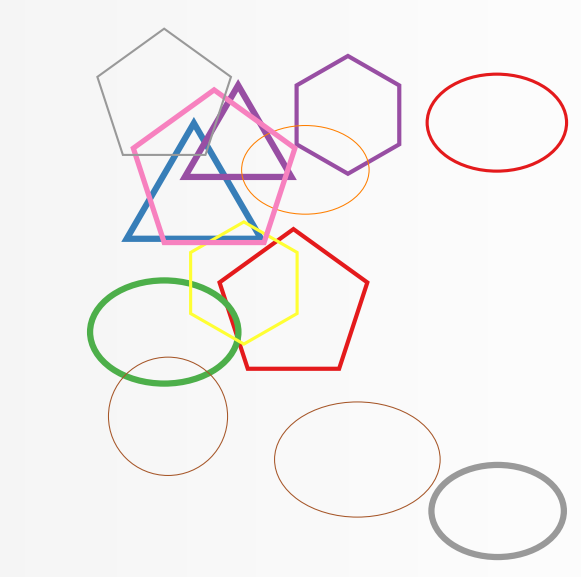[{"shape": "pentagon", "thickness": 2, "radius": 0.67, "center": [0.505, 0.469]}, {"shape": "oval", "thickness": 1.5, "radius": 0.6, "center": [0.855, 0.787]}, {"shape": "triangle", "thickness": 3, "radius": 0.67, "center": [0.334, 0.652]}, {"shape": "oval", "thickness": 3, "radius": 0.64, "center": [0.283, 0.424]}, {"shape": "triangle", "thickness": 3, "radius": 0.53, "center": [0.41, 0.746]}, {"shape": "hexagon", "thickness": 2, "radius": 0.51, "center": [0.599, 0.8]}, {"shape": "oval", "thickness": 0.5, "radius": 0.55, "center": [0.525, 0.705]}, {"shape": "hexagon", "thickness": 1.5, "radius": 0.53, "center": [0.42, 0.509]}, {"shape": "oval", "thickness": 0.5, "radius": 0.71, "center": [0.615, 0.203]}, {"shape": "circle", "thickness": 0.5, "radius": 0.51, "center": [0.289, 0.278]}, {"shape": "pentagon", "thickness": 2.5, "radius": 0.73, "center": [0.368, 0.697]}, {"shape": "pentagon", "thickness": 1, "radius": 0.6, "center": [0.282, 0.829]}, {"shape": "oval", "thickness": 3, "radius": 0.57, "center": [0.856, 0.114]}]